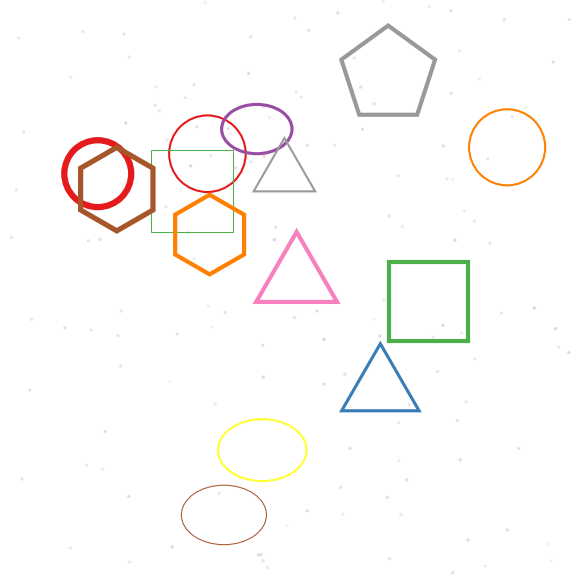[{"shape": "circle", "thickness": 1, "radius": 0.33, "center": [0.359, 0.733]}, {"shape": "circle", "thickness": 3, "radius": 0.29, "center": [0.169, 0.698]}, {"shape": "triangle", "thickness": 1.5, "radius": 0.39, "center": [0.659, 0.327]}, {"shape": "square", "thickness": 2, "radius": 0.34, "center": [0.742, 0.478]}, {"shape": "square", "thickness": 0.5, "radius": 0.35, "center": [0.333, 0.668]}, {"shape": "oval", "thickness": 1.5, "radius": 0.3, "center": [0.445, 0.776]}, {"shape": "hexagon", "thickness": 2, "radius": 0.34, "center": [0.363, 0.593]}, {"shape": "circle", "thickness": 1, "radius": 0.33, "center": [0.878, 0.744]}, {"shape": "oval", "thickness": 1, "radius": 0.38, "center": [0.454, 0.22]}, {"shape": "oval", "thickness": 0.5, "radius": 0.37, "center": [0.388, 0.107]}, {"shape": "hexagon", "thickness": 2.5, "radius": 0.36, "center": [0.202, 0.672]}, {"shape": "triangle", "thickness": 2, "radius": 0.4, "center": [0.514, 0.517]}, {"shape": "triangle", "thickness": 1, "radius": 0.31, "center": [0.492, 0.699]}, {"shape": "pentagon", "thickness": 2, "radius": 0.43, "center": [0.672, 0.869]}]